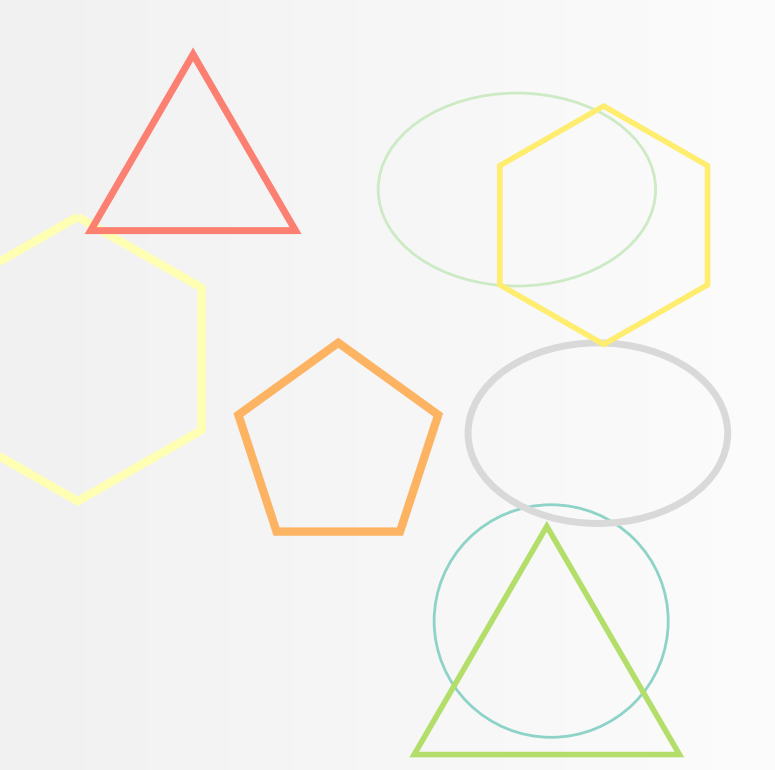[{"shape": "circle", "thickness": 1, "radius": 0.76, "center": [0.711, 0.193]}, {"shape": "hexagon", "thickness": 3, "radius": 0.92, "center": [0.1, 0.534]}, {"shape": "triangle", "thickness": 2.5, "radius": 0.76, "center": [0.249, 0.777]}, {"shape": "pentagon", "thickness": 3, "radius": 0.68, "center": [0.437, 0.419]}, {"shape": "triangle", "thickness": 2, "radius": 0.99, "center": [0.706, 0.119]}, {"shape": "oval", "thickness": 2.5, "radius": 0.84, "center": [0.771, 0.437]}, {"shape": "oval", "thickness": 1, "radius": 0.89, "center": [0.667, 0.754]}, {"shape": "hexagon", "thickness": 2, "radius": 0.77, "center": [0.779, 0.707]}]